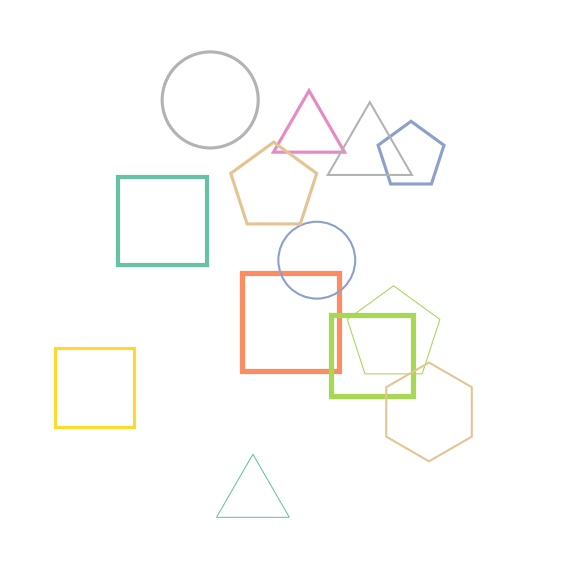[{"shape": "square", "thickness": 2, "radius": 0.38, "center": [0.282, 0.617]}, {"shape": "triangle", "thickness": 0.5, "radius": 0.36, "center": [0.438, 0.14]}, {"shape": "square", "thickness": 2.5, "radius": 0.42, "center": [0.503, 0.441]}, {"shape": "circle", "thickness": 1, "radius": 0.33, "center": [0.549, 0.549]}, {"shape": "pentagon", "thickness": 1.5, "radius": 0.3, "center": [0.712, 0.729]}, {"shape": "triangle", "thickness": 1.5, "radius": 0.36, "center": [0.535, 0.771]}, {"shape": "square", "thickness": 2.5, "radius": 0.35, "center": [0.643, 0.384]}, {"shape": "pentagon", "thickness": 0.5, "radius": 0.42, "center": [0.682, 0.42]}, {"shape": "square", "thickness": 1.5, "radius": 0.34, "center": [0.164, 0.327]}, {"shape": "hexagon", "thickness": 1, "radius": 0.43, "center": [0.743, 0.286]}, {"shape": "pentagon", "thickness": 1.5, "radius": 0.39, "center": [0.474, 0.675]}, {"shape": "circle", "thickness": 1.5, "radius": 0.42, "center": [0.364, 0.826]}, {"shape": "triangle", "thickness": 1, "radius": 0.42, "center": [0.64, 0.738]}]